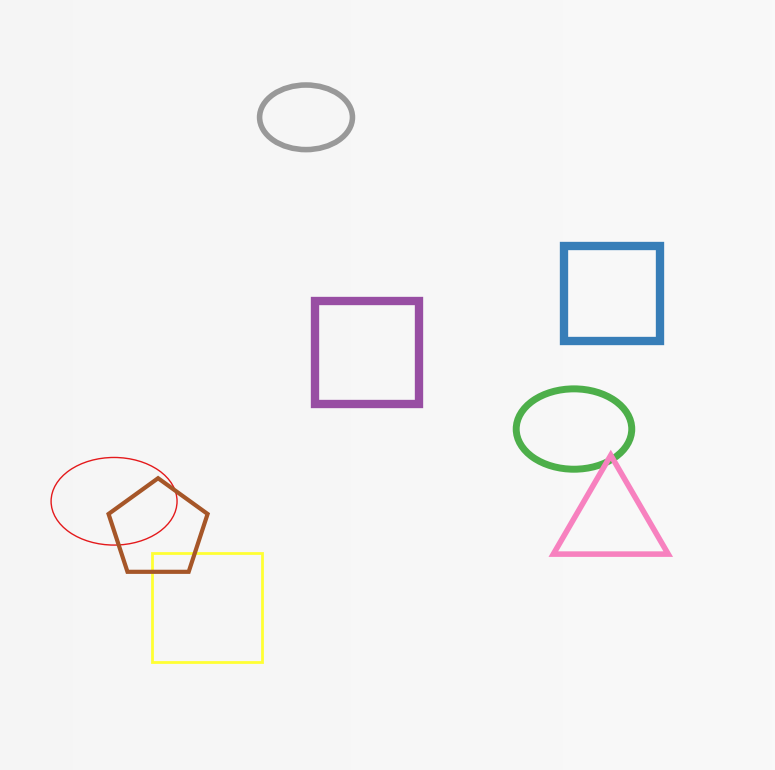[{"shape": "oval", "thickness": 0.5, "radius": 0.41, "center": [0.147, 0.349]}, {"shape": "square", "thickness": 3, "radius": 0.31, "center": [0.789, 0.619]}, {"shape": "oval", "thickness": 2.5, "radius": 0.37, "center": [0.741, 0.443]}, {"shape": "square", "thickness": 3, "radius": 0.33, "center": [0.474, 0.543]}, {"shape": "square", "thickness": 1, "radius": 0.36, "center": [0.267, 0.211]}, {"shape": "pentagon", "thickness": 1.5, "radius": 0.34, "center": [0.204, 0.312]}, {"shape": "triangle", "thickness": 2, "radius": 0.43, "center": [0.788, 0.323]}, {"shape": "oval", "thickness": 2, "radius": 0.3, "center": [0.395, 0.848]}]